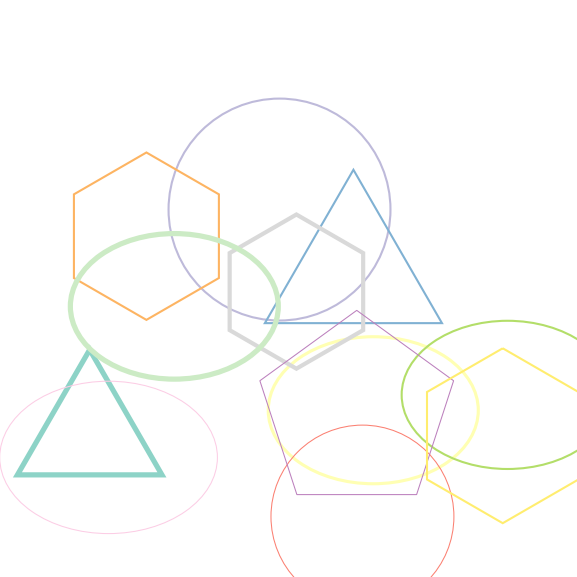[{"shape": "triangle", "thickness": 2.5, "radius": 0.72, "center": [0.155, 0.249]}, {"shape": "oval", "thickness": 1.5, "radius": 0.91, "center": [0.646, 0.289]}, {"shape": "circle", "thickness": 1, "radius": 0.96, "center": [0.484, 0.636]}, {"shape": "circle", "thickness": 0.5, "radius": 0.79, "center": [0.628, 0.105]}, {"shape": "triangle", "thickness": 1, "radius": 0.89, "center": [0.612, 0.528]}, {"shape": "hexagon", "thickness": 1, "radius": 0.72, "center": [0.254, 0.59]}, {"shape": "oval", "thickness": 1, "radius": 0.92, "center": [0.879, 0.315]}, {"shape": "oval", "thickness": 0.5, "radius": 0.94, "center": [0.188, 0.207]}, {"shape": "hexagon", "thickness": 2, "radius": 0.67, "center": [0.513, 0.494]}, {"shape": "pentagon", "thickness": 0.5, "radius": 0.88, "center": [0.618, 0.285]}, {"shape": "oval", "thickness": 2.5, "radius": 0.9, "center": [0.302, 0.469]}, {"shape": "hexagon", "thickness": 1, "radius": 0.76, "center": [0.871, 0.245]}]